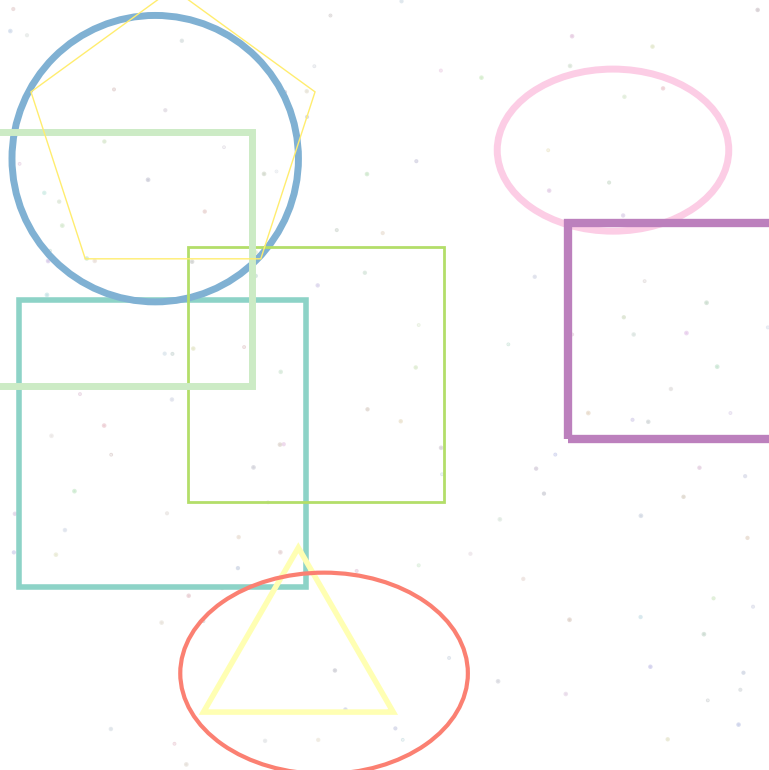[{"shape": "square", "thickness": 2, "radius": 0.93, "center": [0.211, 0.424]}, {"shape": "triangle", "thickness": 2, "radius": 0.71, "center": [0.387, 0.146]}, {"shape": "oval", "thickness": 1.5, "radius": 0.93, "center": [0.421, 0.126]}, {"shape": "circle", "thickness": 2.5, "radius": 0.93, "center": [0.202, 0.794]}, {"shape": "square", "thickness": 1, "radius": 0.83, "center": [0.411, 0.514]}, {"shape": "oval", "thickness": 2.5, "radius": 0.75, "center": [0.796, 0.805]}, {"shape": "square", "thickness": 3, "radius": 0.7, "center": [0.878, 0.57]}, {"shape": "square", "thickness": 2.5, "radius": 0.82, "center": [0.163, 0.663]}, {"shape": "pentagon", "thickness": 0.5, "radius": 0.97, "center": [0.225, 0.821]}]